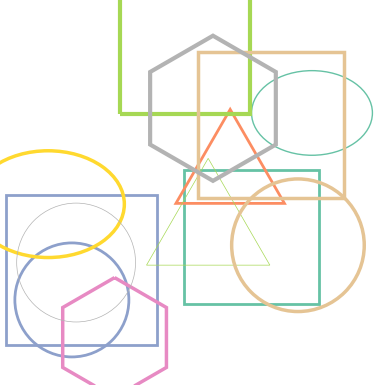[{"shape": "square", "thickness": 2, "radius": 0.87, "center": [0.654, 0.385]}, {"shape": "oval", "thickness": 1, "radius": 0.78, "center": [0.81, 0.707]}, {"shape": "triangle", "thickness": 2, "radius": 0.81, "center": [0.598, 0.553]}, {"shape": "circle", "thickness": 2, "radius": 0.74, "center": [0.187, 0.221]}, {"shape": "square", "thickness": 2, "radius": 0.98, "center": [0.212, 0.299]}, {"shape": "hexagon", "thickness": 2.5, "radius": 0.78, "center": [0.298, 0.123]}, {"shape": "square", "thickness": 3, "radius": 0.85, "center": [0.48, 0.874]}, {"shape": "triangle", "thickness": 0.5, "radius": 0.92, "center": [0.541, 0.404]}, {"shape": "oval", "thickness": 2.5, "radius": 0.99, "center": [0.125, 0.47]}, {"shape": "square", "thickness": 2.5, "radius": 0.95, "center": [0.704, 0.676]}, {"shape": "circle", "thickness": 2.5, "radius": 0.86, "center": [0.774, 0.363]}, {"shape": "circle", "thickness": 0.5, "radius": 0.77, "center": [0.198, 0.318]}, {"shape": "hexagon", "thickness": 3, "radius": 0.94, "center": [0.553, 0.719]}]